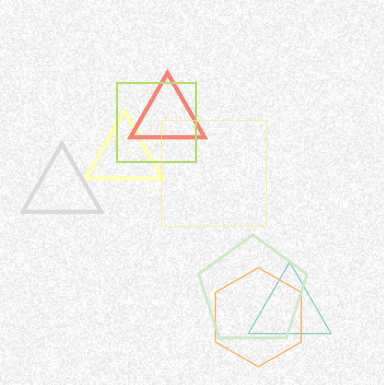[{"shape": "triangle", "thickness": 1, "radius": 0.62, "center": [0.753, 0.195]}, {"shape": "triangle", "thickness": 3, "radius": 0.58, "center": [0.322, 0.595]}, {"shape": "triangle", "thickness": 3, "radius": 0.56, "center": [0.435, 0.699]}, {"shape": "hexagon", "thickness": 1, "radius": 0.64, "center": [0.671, 0.176]}, {"shape": "square", "thickness": 1.5, "radius": 0.51, "center": [0.406, 0.681]}, {"shape": "triangle", "thickness": 3, "radius": 0.59, "center": [0.161, 0.509]}, {"shape": "pentagon", "thickness": 2, "radius": 0.74, "center": [0.657, 0.242]}, {"shape": "square", "thickness": 0.5, "radius": 0.68, "center": [0.553, 0.551]}]